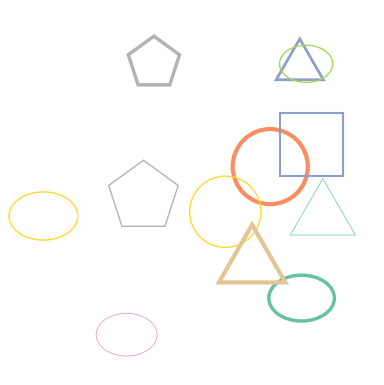[{"shape": "triangle", "thickness": 0.5, "radius": 0.49, "center": [0.839, 0.438]}, {"shape": "oval", "thickness": 2.5, "radius": 0.43, "center": [0.783, 0.226]}, {"shape": "circle", "thickness": 3, "radius": 0.49, "center": [0.702, 0.567]}, {"shape": "triangle", "thickness": 2, "radius": 0.35, "center": [0.779, 0.828]}, {"shape": "square", "thickness": 1.5, "radius": 0.41, "center": [0.81, 0.625]}, {"shape": "oval", "thickness": 0.5, "radius": 0.4, "center": [0.329, 0.131]}, {"shape": "oval", "thickness": 1, "radius": 0.35, "center": [0.795, 0.834]}, {"shape": "oval", "thickness": 1, "radius": 0.45, "center": [0.113, 0.439]}, {"shape": "circle", "thickness": 1, "radius": 0.46, "center": [0.585, 0.45]}, {"shape": "triangle", "thickness": 3, "radius": 0.5, "center": [0.655, 0.316]}, {"shape": "pentagon", "thickness": 2.5, "radius": 0.35, "center": [0.4, 0.836]}, {"shape": "pentagon", "thickness": 1, "radius": 0.47, "center": [0.373, 0.489]}]